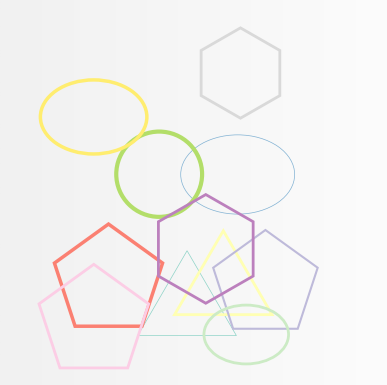[{"shape": "triangle", "thickness": 0.5, "radius": 0.74, "center": [0.483, 0.202]}, {"shape": "triangle", "thickness": 2, "radius": 0.73, "center": [0.576, 0.255]}, {"shape": "pentagon", "thickness": 1.5, "radius": 0.71, "center": [0.685, 0.261]}, {"shape": "pentagon", "thickness": 2.5, "radius": 0.73, "center": [0.28, 0.271]}, {"shape": "oval", "thickness": 0.5, "radius": 0.74, "center": [0.613, 0.547]}, {"shape": "circle", "thickness": 3, "radius": 0.55, "center": [0.411, 0.547]}, {"shape": "pentagon", "thickness": 2, "radius": 0.74, "center": [0.242, 0.165]}, {"shape": "hexagon", "thickness": 2, "radius": 0.59, "center": [0.621, 0.81]}, {"shape": "hexagon", "thickness": 2, "radius": 0.71, "center": [0.531, 0.354]}, {"shape": "oval", "thickness": 2, "radius": 0.55, "center": [0.635, 0.131]}, {"shape": "oval", "thickness": 2.5, "radius": 0.69, "center": [0.242, 0.696]}]